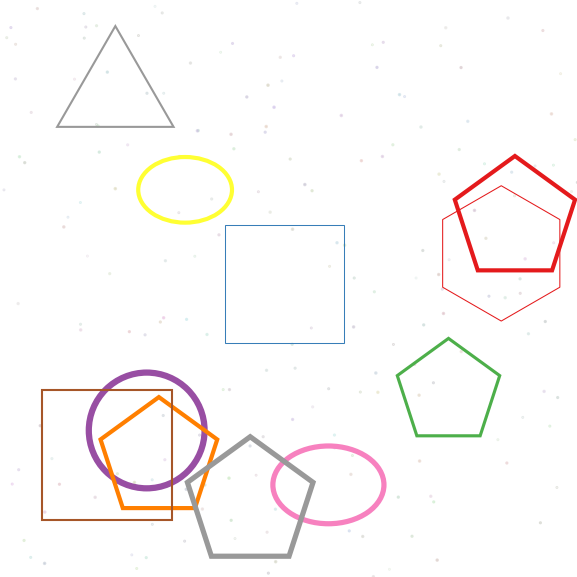[{"shape": "pentagon", "thickness": 2, "radius": 0.55, "center": [0.892, 0.62]}, {"shape": "hexagon", "thickness": 0.5, "radius": 0.59, "center": [0.868, 0.56]}, {"shape": "square", "thickness": 0.5, "radius": 0.51, "center": [0.492, 0.507]}, {"shape": "pentagon", "thickness": 1.5, "radius": 0.47, "center": [0.777, 0.32]}, {"shape": "circle", "thickness": 3, "radius": 0.5, "center": [0.254, 0.254]}, {"shape": "pentagon", "thickness": 2, "radius": 0.53, "center": [0.275, 0.205]}, {"shape": "oval", "thickness": 2, "radius": 0.41, "center": [0.321, 0.67]}, {"shape": "square", "thickness": 1, "radius": 0.56, "center": [0.185, 0.211]}, {"shape": "oval", "thickness": 2.5, "radius": 0.48, "center": [0.569, 0.16]}, {"shape": "triangle", "thickness": 1, "radius": 0.58, "center": [0.2, 0.838]}, {"shape": "pentagon", "thickness": 2.5, "radius": 0.57, "center": [0.433, 0.129]}]